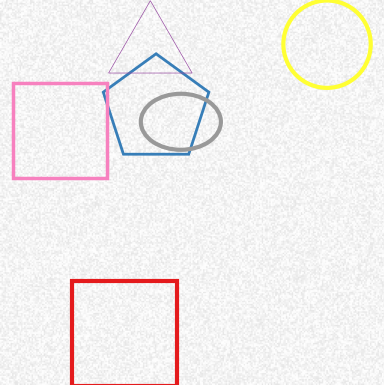[{"shape": "square", "thickness": 3, "radius": 0.68, "center": [0.323, 0.134]}, {"shape": "pentagon", "thickness": 2, "radius": 0.72, "center": [0.405, 0.716]}, {"shape": "triangle", "thickness": 0.5, "radius": 0.63, "center": [0.391, 0.873]}, {"shape": "circle", "thickness": 3, "radius": 0.57, "center": [0.849, 0.885]}, {"shape": "square", "thickness": 2.5, "radius": 0.61, "center": [0.155, 0.661]}, {"shape": "oval", "thickness": 3, "radius": 0.52, "center": [0.47, 0.684]}]